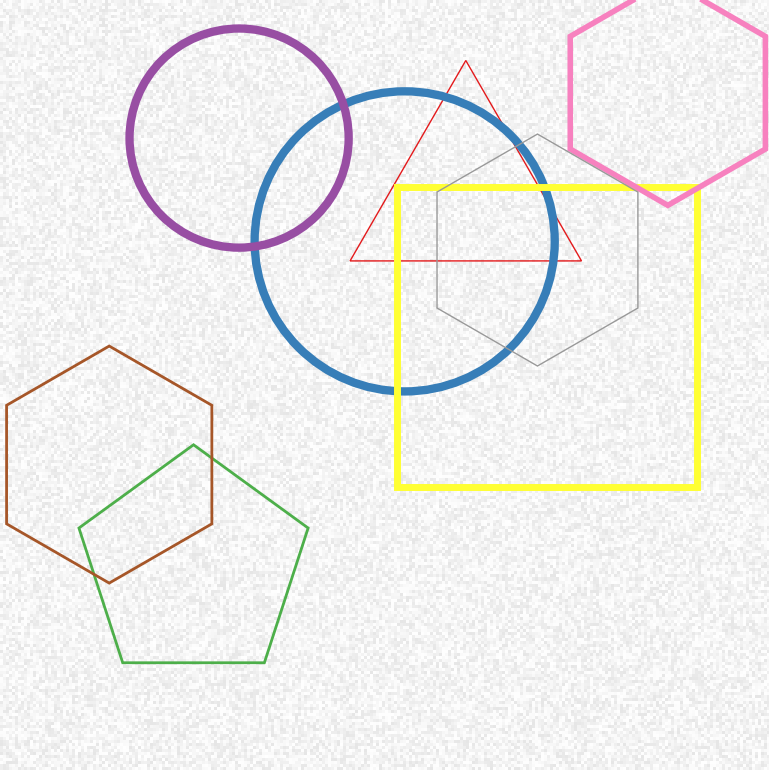[{"shape": "triangle", "thickness": 0.5, "radius": 0.87, "center": [0.605, 0.748]}, {"shape": "circle", "thickness": 3, "radius": 0.97, "center": [0.526, 0.687]}, {"shape": "pentagon", "thickness": 1, "radius": 0.78, "center": [0.251, 0.266]}, {"shape": "circle", "thickness": 3, "radius": 0.71, "center": [0.311, 0.821]}, {"shape": "square", "thickness": 2.5, "radius": 0.97, "center": [0.711, 0.563]}, {"shape": "hexagon", "thickness": 1, "radius": 0.77, "center": [0.142, 0.397]}, {"shape": "hexagon", "thickness": 2, "radius": 0.73, "center": [0.867, 0.88]}, {"shape": "hexagon", "thickness": 0.5, "radius": 0.75, "center": [0.698, 0.675]}]